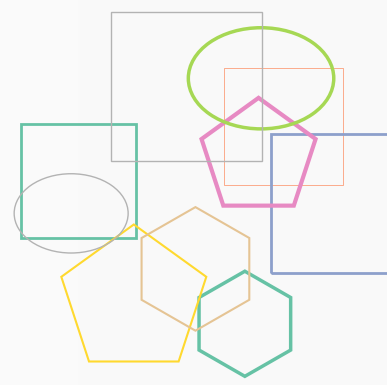[{"shape": "square", "thickness": 2, "radius": 0.74, "center": [0.203, 0.53]}, {"shape": "hexagon", "thickness": 2.5, "radius": 0.68, "center": [0.632, 0.159]}, {"shape": "square", "thickness": 0.5, "radius": 0.76, "center": [0.732, 0.672]}, {"shape": "square", "thickness": 2, "radius": 0.9, "center": [0.879, 0.471]}, {"shape": "pentagon", "thickness": 3, "radius": 0.77, "center": [0.667, 0.591]}, {"shape": "oval", "thickness": 2.5, "radius": 0.94, "center": [0.674, 0.797]}, {"shape": "pentagon", "thickness": 1.5, "radius": 0.98, "center": [0.345, 0.22]}, {"shape": "hexagon", "thickness": 1.5, "radius": 0.8, "center": [0.504, 0.302]}, {"shape": "square", "thickness": 1, "radius": 0.97, "center": [0.481, 0.775]}, {"shape": "oval", "thickness": 1, "radius": 0.74, "center": [0.184, 0.446]}]